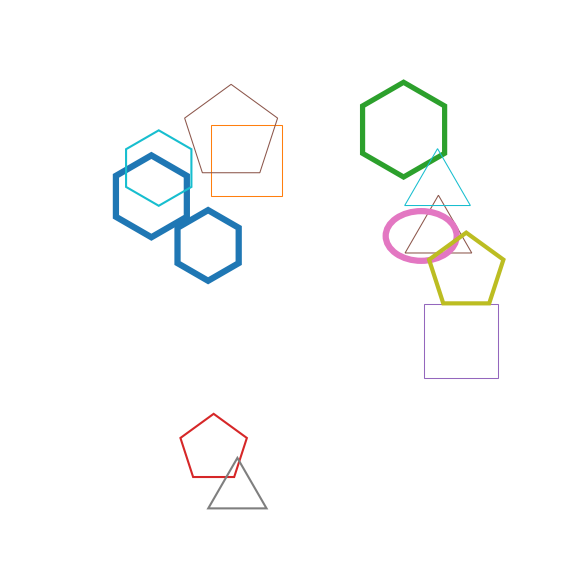[{"shape": "hexagon", "thickness": 3, "radius": 0.35, "center": [0.262, 0.659]}, {"shape": "hexagon", "thickness": 3, "radius": 0.31, "center": [0.36, 0.574]}, {"shape": "square", "thickness": 0.5, "radius": 0.31, "center": [0.427, 0.721]}, {"shape": "hexagon", "thickness": 2.5, "radius": 0.41, "center": [0.699, 0.775]}, {"shape": "pentagon", "thickness": 1, "radius": 0.3, "center": [0.37, 0.222]}, {"shape": "square", "thickness": 0.5, "radius": 0.32, "center": [0.798, 0.409]}, {"shape": "triangle", "thickness": 0.5, "radius": 0.33, "center": [0.759, 0.594]}, {"shape": "pentagon", "thickness": 0.5, "radius": 0.42, "center": [0.4, 0.768]}, {"shape": "oval", "thickness": 3, "radius": 0.31, "center": [0.729, 0.591]}, {"shape": "triangle", "thickness": 1, "radius": 0.29, "center": [0.411, 0.148]}, {"shape": "pentagon", "thickness": 2, "radius": 0.34, "center": [0.807, 0.529]}, {"shape": "triangle", "thickness": 0.5, "radius": 0.33, "center": [0.758, 0.676]}, {"shape": "hexagon", "thickness": 1, "radius": 0.33, "center": [0.275, 0.708]}]